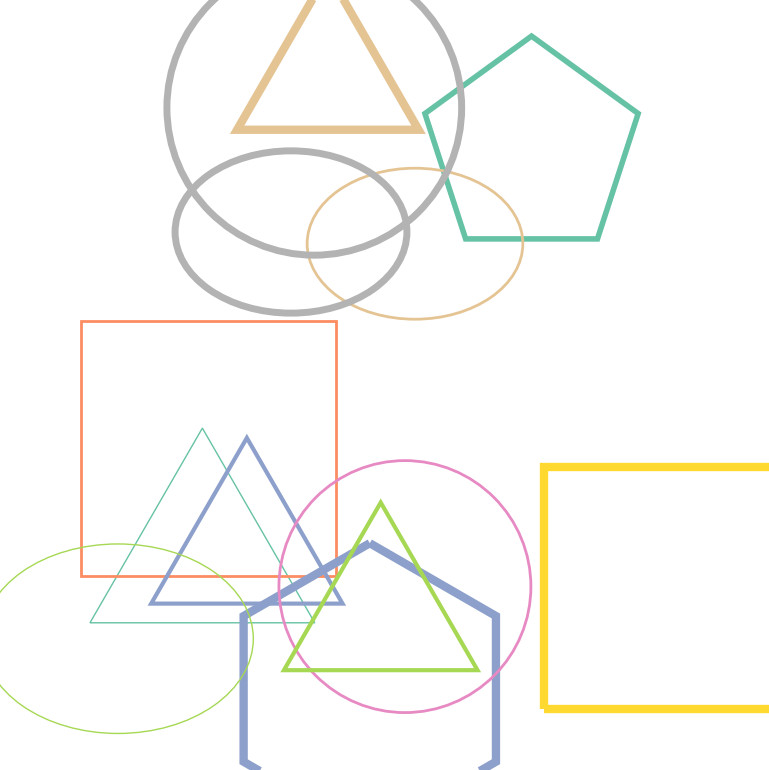[{"shape": "pentagon", "thickness": 2, "radius": 0.73, "center": [0.69, 0.808]}, {"shape": "triangle", "thickness": 0.5, "radius": 0.84, "center": [0.263, 0.275]}, {"shape": "square", "thickness": 1, "radius": 0.83, "center": [0.271, 0.418]}, {"shape": "triangle", "thickness": 1.5, "radius": 0.72, "center": [0.321, 0.288]}, {"shape": "hexagon", "thickness": 3, "radius": 0.95, "center": [0.48, 0.105]}, {"shape": "circle", "thickness": 1, "radius": 0.82, "center": [0.526, 0.238]}, {"shape": "oval", "thickness": 0.5, "radius": 0.88, "center": [0.153, 0.171]}, {"shape": "triangle", "thickness": 1.5, "radius": 0.73, "center": [0.494, 0.202]}, {"shape": "square", "thickness": 3, "radius": 0.79, "center": [0.863, 0.236]}, {"shape": "triangle", "thickness": 3, "radius": 0.68, "center": [0.426, 0.9]}, {"shape": "oval", "thickness": 1, "radius": 0.7, "center": [0.539, 0.683]}, {"shape": "circle", "thickness": 2.5, "radius": 0.96, "center": [0.408, 0.86]}, {"shape": "oval", "thickness": 2.5, "radius": 0.75, "center": [0.378, 0.699]}]